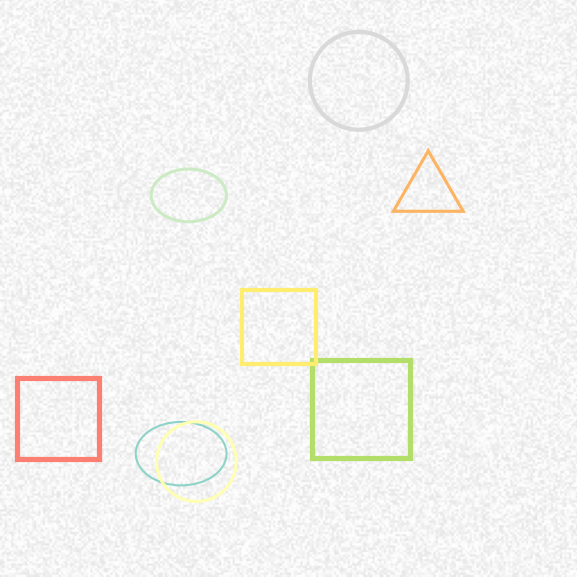[{"shape": "oval", "thickness": 1, "radius": 0.39, "center": [0.314, 0.214]}, {"shape": "circle", "thickness": 1.5, "radius": 0.34, "center": [0.34, 0.2]}, {"shape": "square", "thickness": 2.5, "radius": 0.35, "center": [0.1, 0.275]}, {"shape": "triangle", "thickness": 1.5, "radius": 0.35, "center": [0.742, 0.668]}, {"shape": "square", "thickness": 2.5, "radius": 0.42, "center": [0.626, 0.29]}, {"shape": "circle", "thickness": 2, "radius": 0.42, "center": [0.621, 0.859]}, {"shape": "oval", "thickness": 1.5, "radius": 0.33, "center": [0.327, 0.661]}, {"shape": "square", "thickness": 2, "radius": 0.32, "center": [0.484, 0.433]}]